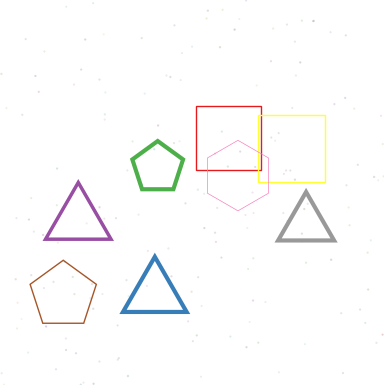[{"shape": "square", "thickness": 1, "radius": 0.42, "center": [0.594, 0.642]}, {"shape": "triangle", "thickness": 3, "radius": 0.48, "center": [0.402, 0.237]}, {"shape": "pentagon", "thickness": 3, "radius": 0.35, "center": [0.41, 0.564]}, {"shape": "triangle", "thickness": 2.5, "radius": 0.49, "center": [0.203, 0.428]}, {"shape": "square", "thickness": 1, "radius": 0.44, "center": [0.757, 0.613]}, {"shape": "pentagon", "thickness": 1, "radius": 0.45, "center": [0.164, 0.234]}, {"shape": "hexagon", "thickness": 0.5, "radius": 0.46, "center": [0.618, 0.544]}, {"shape": "triangle", "thickness": 3, "radius": 0.42, "center": [0.795, 0.417]}]